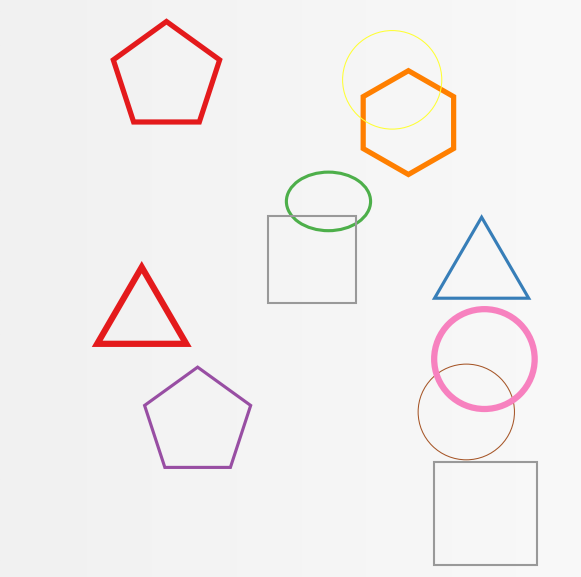[{"shape": "triangle", "thickness": 3, "radius": 0.44, "center": [0.244, 0.448]}, {"shape": "pentagon", "thickness": 2.5, "radius": 0.48, "center": [0.286, 0.866]}, {"shape": "triangle", "thickness": 1.5, "radius": 0.47, "center": [0.829, 0.529]}, {"shape": "oval", "thickness": 1.5, "radius": 0.36, "center": [0.565, 0.65]}, {"shape": "pentagon", "thickness": 1.5, "radius": 0.48, "center": [0.34, 0.267]}, {"shape": "hexagon", "thickness": 2.5, "radius": 0.45, "center": [0.703, 0.787]}, {"shape": "circle", "thickness": 0.5, "radius": 0.43, "center": [0.675, 0.861]}, {"shape": "circle", "thickness": 0.5, "radius": 0.41, "center": [0.802, 0.286]}, {"shape": "circle", "thickness": 3, "radius": 0.43, "center": [0.833, 0.377]}, {"shape": "square", "thickness": 1, "radius": 0.38, "center": [0.537, 0.55]}, {"shape": "square", "thickness": 1, "radius": 0.44, "center": [0.835, 0.11]}]